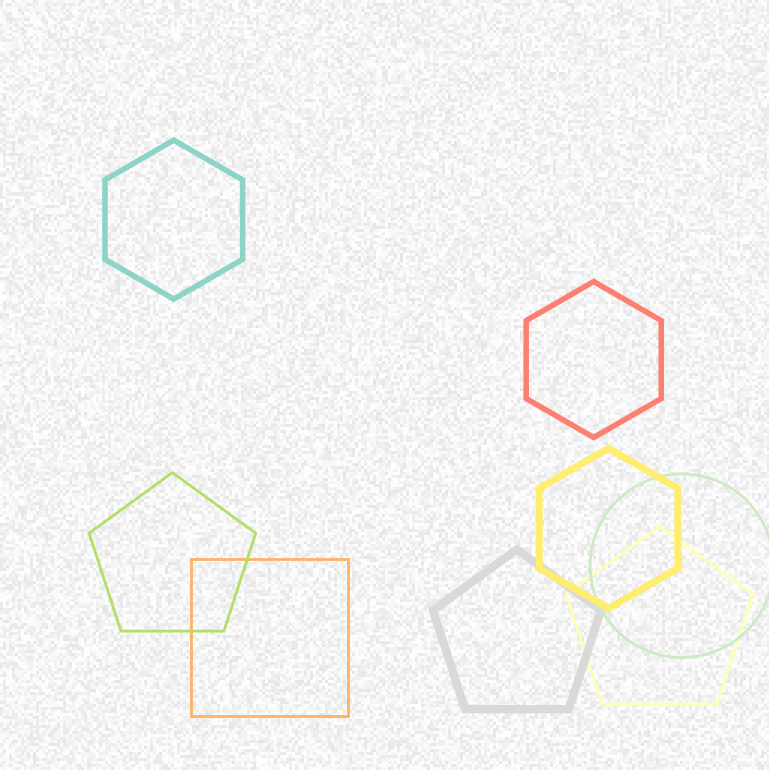[{"shape": "hexagon", "thickness": 2, "radius": 0.52, "center": [0.226, 0.715]}, {"shape": "pentagon", "thickness": 1, "radius": 0.64, "center": [0.857, 0.189]}, {"shape": "hexagon", "thickness": 2, "radius": 0.51, "center": [0.771, 0.533]}, {"shape": "square", "thickness": 1, "radius": 0.51, "center": [0.35, 0.172]}, {"shape": "pentagon", "thickness": 1, "radius": 0.57, "center": [0.224, 0.272]}, {"shape": "pentagon", "thickness": 3, "radius": 0.57, "center": [0.671, 0.172]}, {"shape": "circle", "thickness": 1, "radius": 0.6, "center": [0.886, 0.265]}, {"shape": "hexagon", "thickness": 2.5, "radius": 0.52, "center": [0.79, 0.314]}]